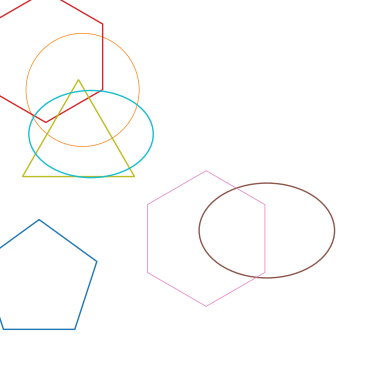[{"shape": "pentagon", "thickness": 1, "radius": 0.79, "center": [0.102, 0.272]}, {"shape": "circle", "thickness": 0.5, "radius": 0.73, "center": [0.215, 0.766]}, {"shape": "hexagon", "thickness": 1, "radius": 0.85, "center": [0.119, 0.852]}, {"shape": "oval", "thickness": 1, "radius": 0.88, "center": [0.693, 0.401]}, {"shape": "hexagon", "thickness": 0.5, "radius": 0.88, "center": [0.535, 0.38]}, {"shape": "triangle", "thickness": 1, "radius": 0.84, "center": [0.204, 0.625]}, {"shape": "oval", "thickness": 1, "radius": 0.81, "center": [0.237, 0.652]}]